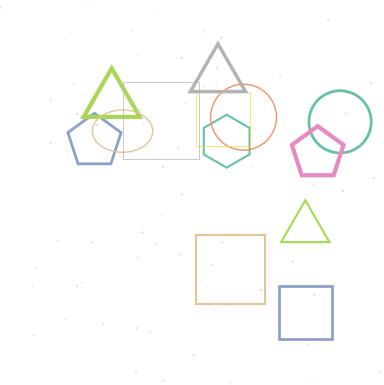[{"shape": "hexagon", "thickness": 1.5, "radius": 0.34, "center": [0.589, 0.633]}, {"shape": "circle", "thickness": 2, "radius": 0.4, "center": [0.883, 0.684]}, {"shape": "circle", "thickness": 1, "radius": 0.43, "center": [0.633, 0.696]}, {"shape": "pentagon", "thickness": 2, "radius": 0.36, "center": [0.245, 0.633]}, {"shape": "square", "thickness": 2, "radius": 0.35, "center": [0.793, 0.188]}, {"shape": "pentagon", "thickness": 3, "radius": 0.35, "center": [0.825, 0.602]}, {"shape": "triangle", "thickness": 1.5, "radius": 0.36, "center": [0.793, 0.407]}, {"shape": "triangle", "thickness": 3, "radius": 0.42, "center": [0.29, 0.739]}, {"shape": "square", "thickness": 0.5, "radius": 0.35, "center": [0.58, 0.691]}, {"shape": "oval", "thickness": 1, "radius": 0.39, "center": [0.318, 0.659]}, {"shape": "square", "thickness": 1.5, "radius": 0.45, "center": [0.599, 0.3]}, {"shape": "triangle", "thickness": 2.5, "radius": 0.41, "center": [0.566, 0.803]}, {"shape": "square", "thickness": 0.5, "radius": 0.5, "center": [0.417, 0.687]}]